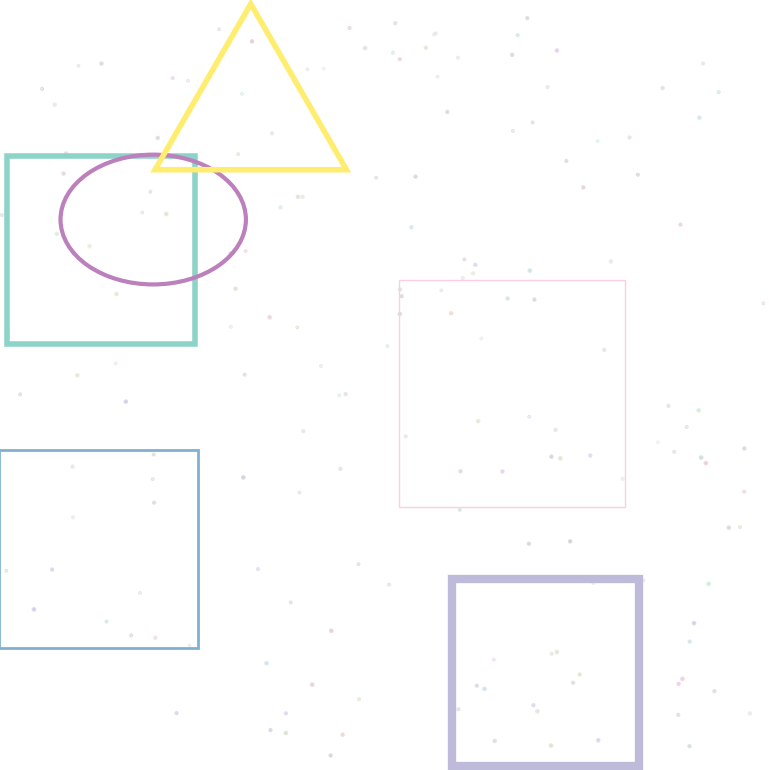[{"shape": "square", "thickness": 2, "radius": 0.61, "center": [0.132, 0.675]}, {"shape": "square", "thickness": 3, "radius": 0.61, "center": [0.709, 0.126]}, {"shape": "square", "thickness": 1, "radius": 0.64, "center": [0.128, 0.287]}, {"shape": "square", "thickness": 0.5, "radius": 0.74, "center": [0.665, 0.489]}, {"shape": "oval", "thickness": 1.5, "radius": 0.6, "center": [0.199, 0.715]}, {"shape": "triangle", "thickness": 2, "radius": 0.72, "center": [0.326, 0.851]}]